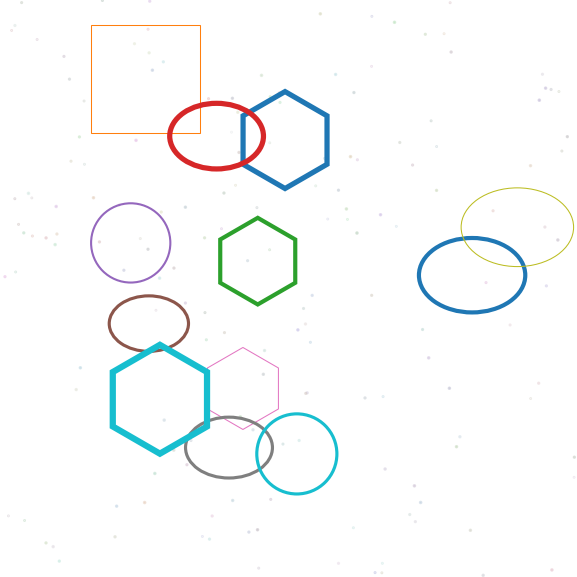[{"shape": "hexagon", "thickness": 2.5, "radius": 0.42, "center": [0.494, 0.757]}, {"shape": "oval", "thickness": 2, "radius": 0.46, "center": [0.818, 0.523]}, {"shape": "square", "thickness": 0.5, "radius": 0.47, "center": [0.252, 0.862]}, {"shape": "hexagon", "thickness": 2, "radius": 0.37, "center": [0.446, 0.547]}, {"shape": "oval", "thickness": 2.5, "radius": 0.41, "center": [0.375, 0.763]}, {"shape": "circle", "thickness": 1, "radius": 0.34, "center": [0.226, 0.579]}, {"shape": "oval", "thickness": 1.5, "radius": 0.34, "center": [0.258, 0.439]}, {"shape": "hexagon", "thickness": 0.5, "radius": 0.35, "center": [0.421, 0.326]}, {"shape": "oval", "thickness": 1.5, "radius": 0.38, "center": [0.397, 0.224]}, {"shape": "oval", "thickness": 0.5, "radius": 0.49, "center": [0.896, 0.606]}, {"shape": "circle", "thickness": 1.5, "radius": 0.35, "center": [0.514, 0.213]}, {"shape": "hexagon", "thickness": 3, "radius": 0.47, "center": [0.277, 0.308]}]